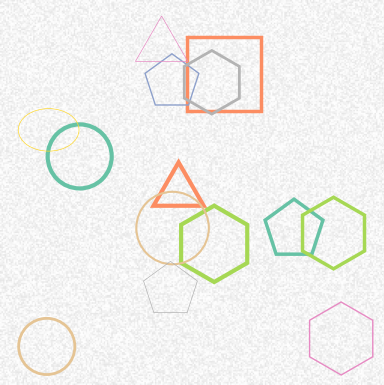[{"shape": "circle", "thickness": 3, "radius": 0.42, "center": [0.207, 0.594]}, {"shape": "pentagon", "thickness": 2.5, "radius": 0.39, "center": [0.764, 0.404]}, {"shape": "square", "thickness": 2.5, "radius": 0.48, "center": [0.582, 0.809]}, {"shape": "triangle", "thickness": 3, "radius": 0.38, "center": [0.464, 0.503]}, {"shape": "pentagon", "thickness": 1, "radius": 0.37, "center": [0.447, 0.787]}, {"shape": "hexagon", "thickness": 1, "radius": 0.47, "center": [0.886, 0.121]}, {"shape": "triangle", "thickness": 0.5, "radius": 0.39, "center": [0.42, 0.88]}, {"shape": "hexagon", "thickness": 3, "radius": 0.5, "center": [0.556, 0.367]}, {"shape": "hexagon", "thickness": 2.5, "radius": 0.46, "center": [0.866, 0.395]}, {"shape": "oval", "thickness": 0.5, "radius": 0.39, "center": [0.126, 0.663]}, {"shape": "circle", "thickness": 2, "radius": 0.36, "center": [0.121, 0.1]}, {"shape": "circle", "thickness": 1.5, "radius": 0.47, "center": [0.448, 0.408]}, {"shape": "pentagon", "thickness": 0.5, "radius": 0.37, "center": [0.443, 0.247]}, {"shape": "hexagon", "thickness": 2, "radius": 0.41, "center": [0.55, 0.786]}]